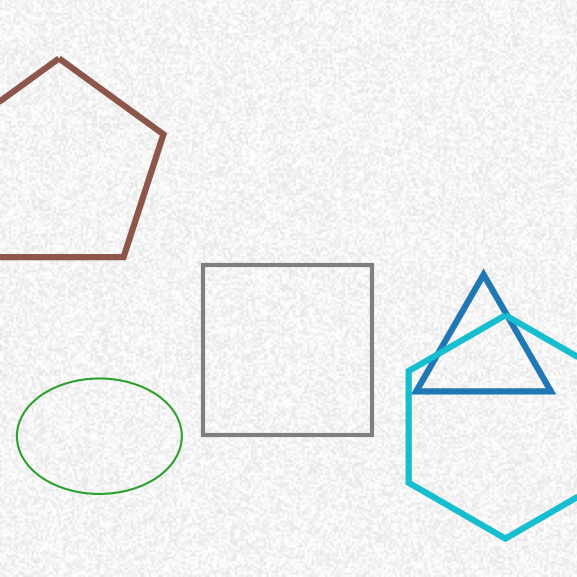[{"shape": "triangle", "thickness": 3, "radius": 0.67, "center": [0.837, 0.389]}, {"shape": "oval", "thickness": 1, "radius": 0.71, "center": [0.172, 0.244]}, {"shape": "pentagon", "thickness": 3, "radius": 0.95, "center": [0.102, 0.708]}, {"shape": "square", "thickness": 2, "radius": 0.73, "center": [0.498, 0.394]}, {"shape": "hexagon", "thickness": 3, "radius": 0.97, "center": [0.875, 0.26]}]